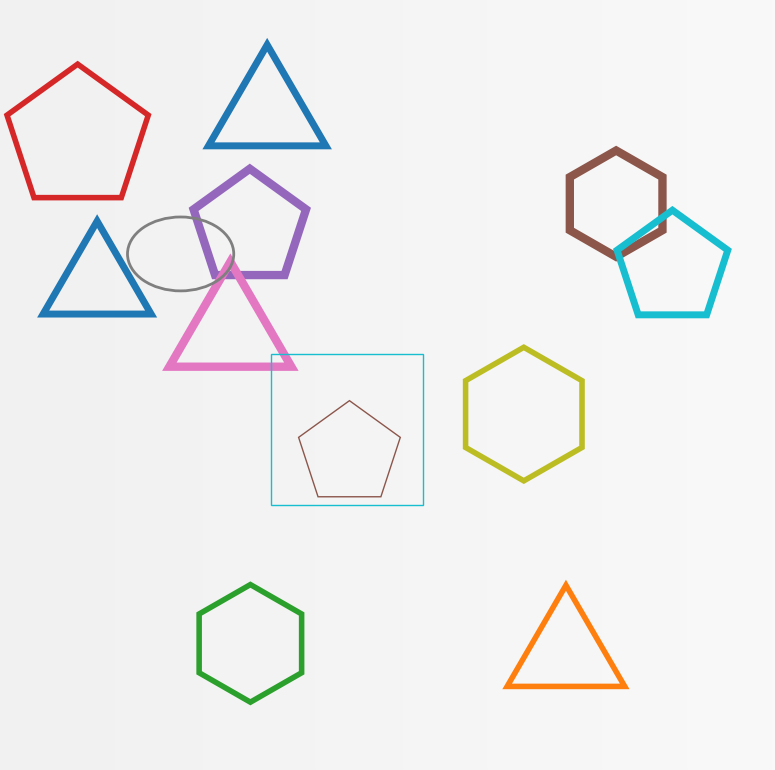[{"shape": "triangle", "thickness": 2.5, "radius": 0.44, "center": [0.345, 0.854]}, {"shape": "triangle", "thickness": 2.5, "radius": 0.4, "center": [0.125, 0.632]}, {"shape": "triangle", "thickness": 2, "radius": 0.44, "center": [0.73, 0.152]}, {"shape": "hexagon", "thickness": 2, "radius": 0.38, "center": [0.323, 0.164]}, {"shape": "pentagon", "thickness": 2, "radius": 0.48, "center": [0.1, 0.821]}, {"shape": "pentagon", "thickness": 3, "radius": 0.38, "center": [0.322, 0.705]}, {"shape": "hexagon", "thickness": 3, "radius": 0.35, "center": [0.795, 0.736]}, {"shape": "pentagon", "thickness": 0.5, "radius": 0.34, "center": [0.451, 0.411]}, {"shape": "triangle", "thickness": 3, "radius": 0.45, "center": [0.297, 0.569]}, {"shape": "oval", "thickness": 1, "radius": 0.34, "center": [0.233, 0.67]}, {"shape": "hexagon", "thickness": 2, "radius": 0.43, "center": [0.676, 0.462]}, {"shape": "pentagon", "thickness": 2.5, "radius": 0.38, "center": [0.868, 0.652]}, {"shape": "square", "thickness": 0.5, "radius": 0.49, "center": [0.448, 0.442]}]